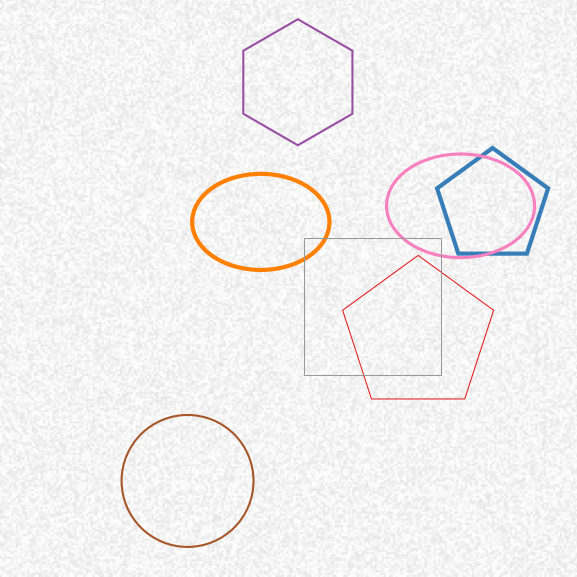[{"shape": "pentagon", "thickness": 0.5, "radius": 0.69, "center": [0.724, 0.419]}, {"shape": "pentagon", "thickness": 2, "radius": 0.51, "center": [0.853, 0.642]}, {"shape": "hexagon", "thickness": 1, "radius": 0.55, "center": [0.516, 0.857]}, {"shape": "oval", "thickness": 2, "radius": 0.59, "center": [0.452, 0.615]}, {"shape": "circle", "thickness": 1, "radius": 0.57, "center": [0.325, 0.166]}, {"shape": "oval", "thickness": 1.5, "radius": 0.64, "center": [0.798, 0.643]}, {"shape": "square", "thickness": 0.5, "radius": 0.59, "center": [0.646, 0.468]}]